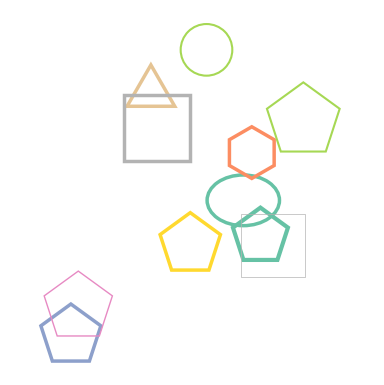[{"shape": "oval", "thickness": 2.5, "radius": 0.47, "center": [0.632, 0.48]}, {"shape": "pentagon", "thickness": 3, "radius": 0.38, "center": [0.676, 0.386]}, {"shape": "hexagon", "thickness": 2.5, "radius": 0.34, "center": [0.654, 0.604]}, {"shape": "pentagon", "thickness": 2.5, "radius": 0.41, "center": [0.184, 0.128]}, {"shape": "pentagon", "thickness": 1, "radius": 0.47, "center": [0.203, 0.203]}, {"shape": "circle", "thickness": 1.5, "radius": 0.34, "center": [0.536, 0.871]}, {"shape": "pentagon", "thickness": 1.5, "radius": 0.5, "center": [0.788, 0.687]}, {"shape": "pentagon", "thickness": 2.5, "radius": 0.41, "center": [0.494, 0.365]}, {"shape": "triangle", "thickness": 2.5, "radius": 0.36, "center": [0.392, 0.76]}, {"shape": "square", "thickness": 0.5, "radius": 0.41, "center": [0.709, 0.362]}, {"shape": "square", "thickness": 2.5, "radius": 0.43, "center": [0.408, 0.666]}]